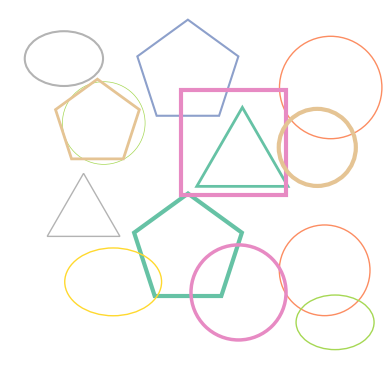[{"shape": "pentagon", "thickness": 3, "radius": 0.74, "center": [0.488, 0.35]}, {"shape": "triangle", "thickness": 2, "radius": 0.68, "center": [0.629, 0.584]}, {"shape": "circle", "thickness": 1, "radius": 0.59, "center": [0.843, 0.298]}, {"shape": "circle", "thickness": 1, "radius": 0.67, "center": [0.859, 0.773]}, {"shape": "pentagon", "thickness": 1.5, "radius": 0.69, "center": [0.488, 0.811]}, {"shape": "circle", "thickness": 2.5, "radius": 0.62, "center": [0.62, 0.24]}, {"shape": "square", "thickness": 3, "radius": 0.68, "center": [0.606, 0.631]}, {"shape": "circle", "thickness": 0.5, "radius": 0.54, "center": [0.27, 0.68]}, {"shape": "oval", "thickness": 1, "radius": 0.51, "center": [0.87, 0.163]}, {"shape": "oval", "thickness": 1, "radius": 0.63, "center": [0.294, 0.268]}, {"shape": "pentagon", "thickness": 2, "radius": 0.57, "center": [0.253, 0.68]}, {"shape": "circle", "thickness": 3, "radius": 0.5, "center": [0.824, 0.617]}, {"shape": "oval", "thickness": 1.5, "radius": 0.51, "center": [0.166, 0.848]}, {"shape": "triangle", "thickness": 1, "radius": 0.55, "center": [0.217, 0.441]}]